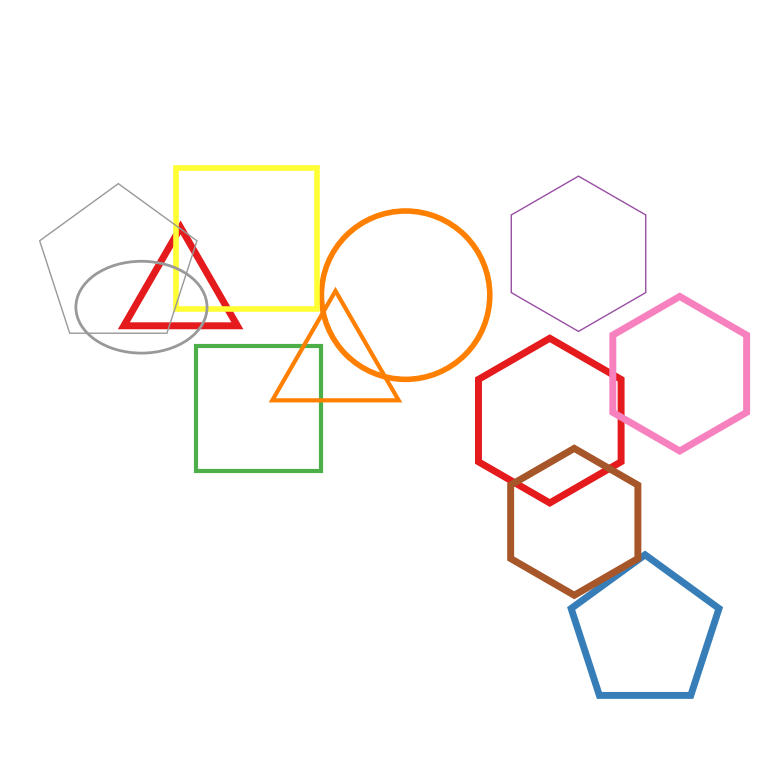[{"shape": "hexagon", "thickness": 2.5, "radius": 0.53, "center": [0.714, 0.454]}, {"shape": "triangle", "thickness": 2.5, "radius": 0.43, "center": [0.235, 0.619]}, {"shape": "pentagon", "thickness": 2.5, "radius": 0.5, "center": [0.838, 0.179]}, {"shape": "square", "thickness": 1.5, "radius": 0.41, "center": [0.336, 0.469]}, {"shape": "hexagon", "thickness": 0.5, "radius": 0.5, "center": [0.751, 0.67]}, {"shape": "triangle", "thickness": 1.5, "radius": 0.47, "center": [0.436, 0.527]}, {"shape": "circle", "thickness": 2, "radius": 0.55, "center": [0.527, 0.617]}, {"shape": "square", "thickness": 2, "radius": 0.46, "center": [0.32, 0.69]}, {"shape": "hexagon", "thickness": 2.5, "radius": 0.48, "center": [0.746, 0.322]}, {"shape": "hexagon", "thickness": 2.5, "radius": 0.5, "center": [0.883, 0.515]}, {"shape": "oval", "thickness": 1, "radius": 0.43, "center": [0.184, 0.601]}, {"shape": "pentagon", "thickness": 0.5, "radius": 0.54, "center": [0.154, 0.654]}]